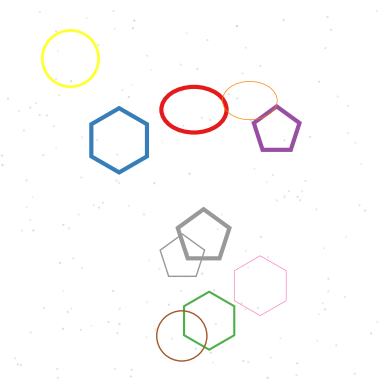[{"shape": "oval", "thickness": 3, "radius": 0.42, "center": [0.504, 0.715]}, {"shape": "hexagon", "thickness": 3, "radius": 0.42, "center": [0.309, 0.636]}, {"shape": "hexagon", "thickness": 1.5, "radius": 0.38, "center": [0.543, 0.167]}, {"shape": "pentagon", "thickness": 3, "radius": 0.31, "center": [0.719, 0.661]}, {"shape": "oval", "thickness": 0.5, "radius": 0.36, "center": [0.649, 0.739]}, {"shape": "circle", "thickness": 2, "radius": 0.37, "center": [0.183, 0.848]}, {"shape": "circle", "thickness": 1, "radius": 0.33, "center": [0.472, 0.127]}, {"shape": "hexagon", "thickness": 0.5, "radius": 0.39, "center": [0.676, 0.258]}, {"shape": "pentagon", "thickness": 3, "radius": 0.35, "center": [0.529, 0.386]}, {"shape": "pentagon", "thickness": 1, "radius": 0.3, "center": [0.474, 0.331]}]